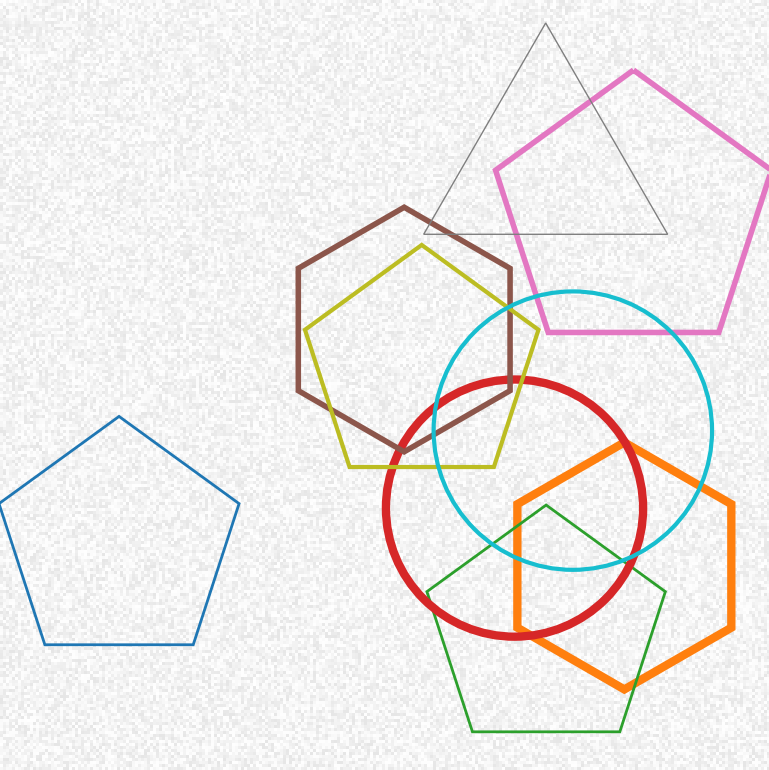[{"shape": "pentagon", "thickness": 1, "radius": 0.82, "center": [0.155, 0.295]}, {"shape": "hexagon", "thickness": 3, "radius": 0.8, "center": [0.811, 0.265]}, {"shape": "pentagon", "thickness": 1, "radius": 0.81, "center": [0.709, 0.181]}, {"shape": "circle", "thickness": 3, "radius": 0.83, "center": [0.668, 0.34]}, {"shape": "hexagon", "thickness": 2, "radius": 0.79, "center": [0.525, 0.572]}, {"shape": "pentagon", "thickness": 2, "radius": 0.94, "center": [0.823, 0.721]}, {"shape": "triangle", "thickness": 0.5, "radius": 0.91, "center": [0.709, 0.787]}, {"shape": "pentagon", "thickness": 1.5, "radius": 0.8, "center": [0.548, 0.522]}, {"shape": "circle", "thickness": 1.5, "radius": 0.9, "center": [0.744, 0.441]}]